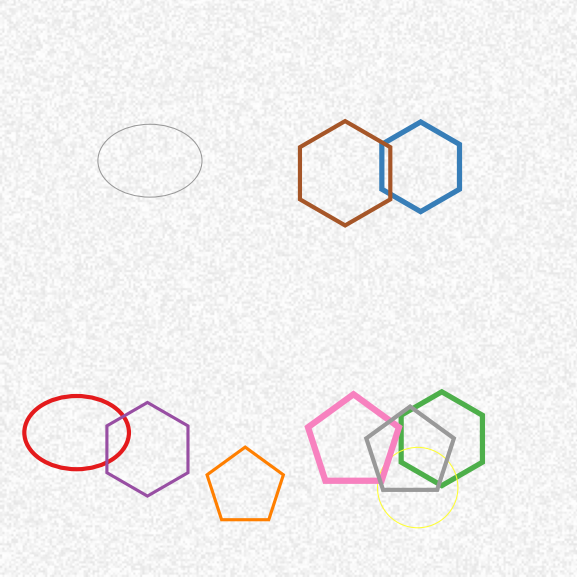[{"shape": "oval", "thickness": 2, "radius": 0.45, "center": [0.133, 0.25]}, {"shape": "hexagon", "thickness": 2.5, "radius": 0.39, "center": [0.728, 0.71]}, {"shape": "hexagon", "thickness": 2.5, "radius": 0.41, "center": [0.765, 0.239]}, {"shape": "hexagon", "thickness": 1.5, "radius": 0.41, "center": [0.255, 0.221]}, {"shape": "pentagon", "thickness": 1.5, "radius": 0.35, "center": [0.425, 0.155]}, {"shape": "circle", "thickness": 0.5, "radius": 0.35, "center": [0.723, 0.155]}, {"shape": "hexagon", "thickness": 2, "radius": 0.45, "center": [0.598, 0.699]}, {"shape": "pentagon", "thickness": 3, "radius": 0.41, "center": [0.612, 0.234]}, {"shape": "pentagon", "thickness": 2, "radius": 0.4, "center": [0.71, 0.215]}, {"shape": "oval", "thickness": 0.5, "radius": 0.45, "center": [0.26, 0.721]}]